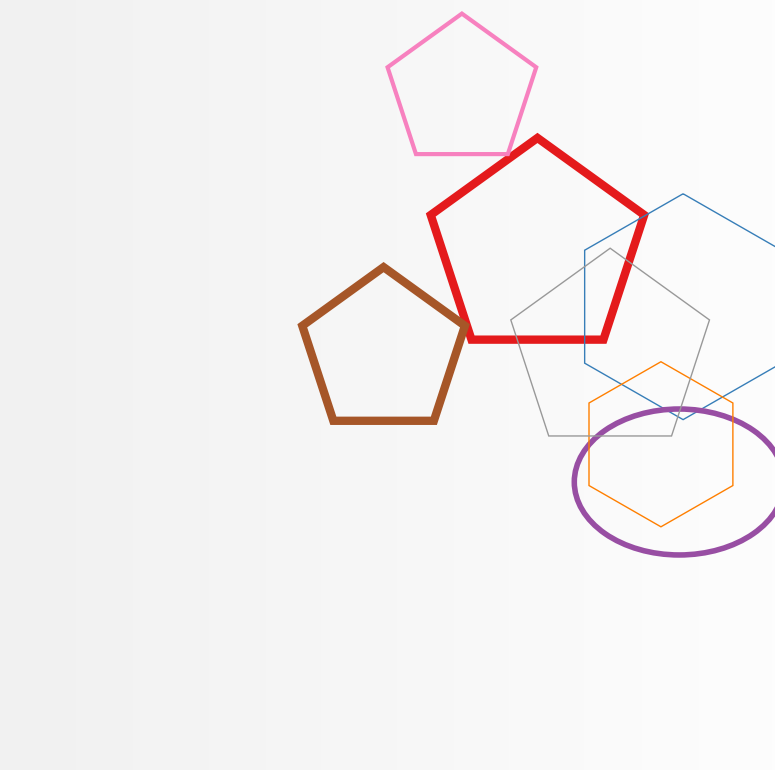[{"shape": "pentagon", "thickness": 3, "radius": 0.72, "center": [0.694, 0.676]}, {"shape": "hexagon", "thickness": 0.5, "radius": 0.73, "center": [0.881, 0.602]}, {"shape": "oval", "thickness": 2, "radius": 0.68, "center": [0.876, 0.374]}, {"shape": "hexagon", "thickness": 0.5, "radius": 0.54, "center": [0.853, 0.423]}, {"shape": "pentagon", "thickness": 3, "radius": 0.55, "center": [0.495, 0.543]}, {"shape": "pentagon", "thickness": 1.5, "radius": 0.5, "center": [0.596, 0.881]}, {"shape": "pentagon", "thickness": 0.5, "radius": 0.67, "center": [0.787, 0.543]}]